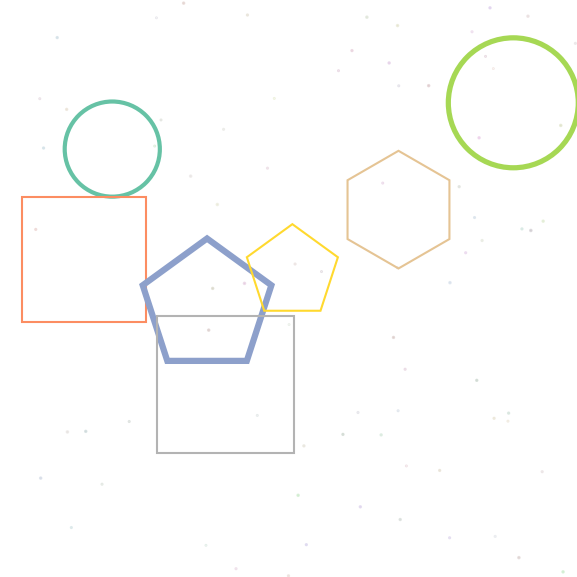[{"shape": "circle", "thickness": 2, "radius": 0.41, "center": [0.194, 0.741]}, {"shape": "square", "thickness": 1, "radius": 0.54, "center": [0.146, 0.549]}, {"shape": "pentagon", "thickness": 3, "radius": 0.59, "center": [0.359, 0.469]}, {"shape": "circle", "thickness": 2.5, "radius": 0.56, "center": [0.889, 0.821]}, {"shape": "pentagon", "thickness": 1, "radius": 0.41, "center": [0.506, 0.528]}, {"shape": "hexagon", "thickness": 1, "radius": 0.51, "center": [0.69, 0.636]}, {"shape": "square", "thickness": 1, "radius": 0.59, "center": [0.39, 0.334]}]